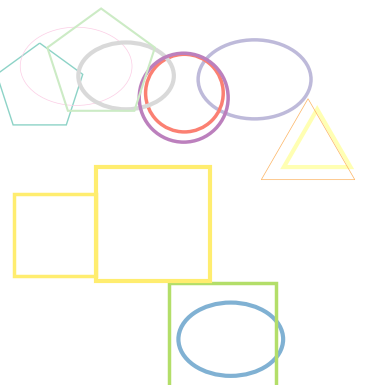[{"shape": "pentagon", "thickness": 1, "radius": 0.59, "center": [0.103, 0.771]}, {"shape": "triangle", "thickness": 3, "radius": 0.5, "center": [0.824, 0.616]}, {"shape": "oval", "thickness": 2.5, "radius": 0.73, "center": [0.661, 0.794]}, {"shape": "circle", "thickness": 2.5, "radius": 0.5, "center": [0.479, 0.758]}, {"shape": "oval", "thickness": 3, "radius": 0.68, "center": [0.599, 0.119]}, {"shape": "triangle", "thickness": 0.5, "radius": 0.7, "center": [0.8, 0.603]}, {"shape": "square", "thickness": 2.5, "radius": 0.69, "center": [0.578, 0.126]}, {"shape": "oval", "thickness": 0.5, "radius": 0.73, "center": [0.198, 0.828]}, {"shape": "oval", "thickness": 3, "radius": 0.62, "center": [0.327, 0.803]}, {"shape": "circle", "thickness": 2.5, "radius": 0.58, "center": [0.477, 0.746]}, {"shape": "pentagon", "thickness": 1.5, "radius": 0.73, "center": [0.263, 0.831]}, {"shape": "square", "thickness": 2.5, "radius": 0.53, "center": [0.143, 0.389]}, {"shape": "square", "thickness": 3, "radius": 0.74, "center": [0.398, 0.419]}]